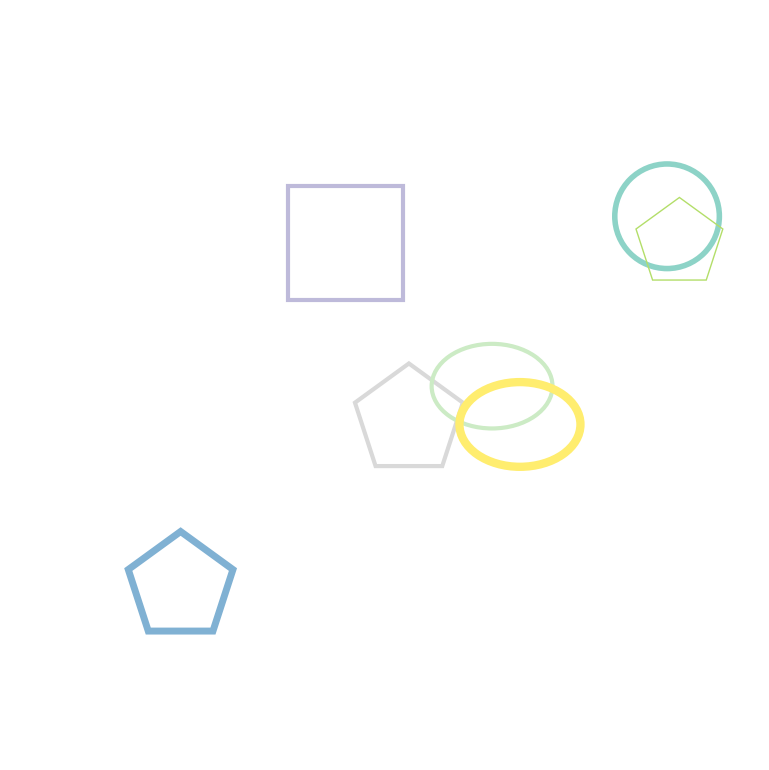[{"shape": "circle", "thickness": 2, "radius": 0.34, "center": [0.866, 0.719]}, {"shape": "square", "thickness": 1.5, "radius": 0.37, "center": [0.449, 0.684]}, {"shape": "pentagon", "thickness": 2.5, "radius": 0.36, "center": [0.235, 0.238]}, {"shape": "pentagon", "thickness": 0.5, "radius": 0.3, "center": [0.882, 0.684]}, {"shape": "pentagon", "thickness": 1.5, "radius": 0.37, "center": [0.531, 0.454]}, {"shape": "oval", "thickness": 1.5, "radius": 0.39, "center": [0.639, 0.499]}, {"shape": "oval", "thickness": 3, "radius": 0.39, "center": [0.675, 0.449]}]